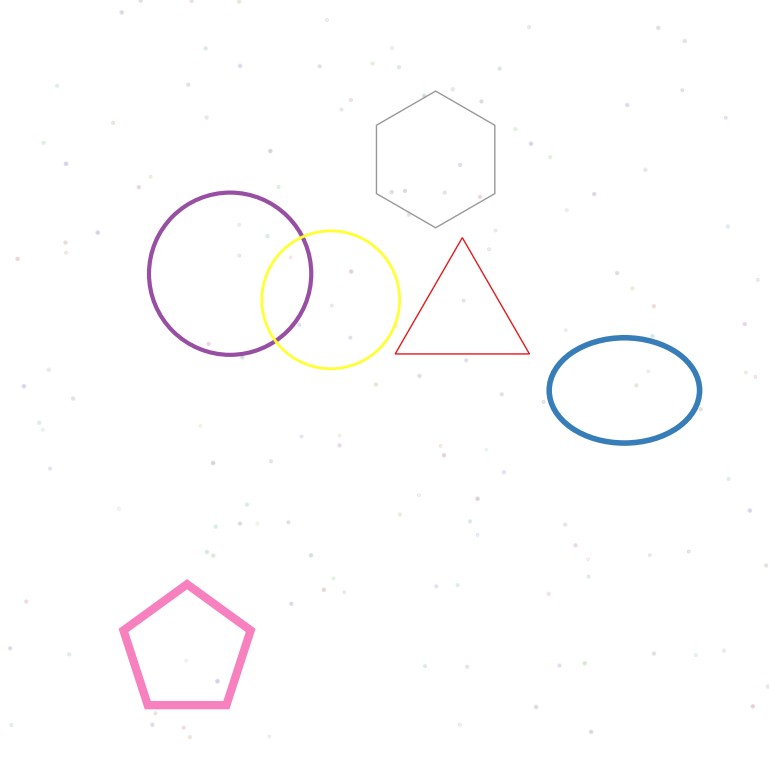[{"shape": "triangle", "thickness": 0.5, "radius": 0.5, "center": [0.6, 0.591]}, {"shape": "oval", "thickness": 2, "radius": 0.49, "center": [0.811, 0.493]}, {"shape": "circle", "thickness": 1.5, "radius": 0.53, "center": [0.299, 0.645]}, {"shape": "circle", "thickness": 1, "radius": 0.45, "center": [0.43, 0.611]}, {"shape": "pentagon", "thickness": 3, "radius": 0.43, "center": [0.243, 0.154]}, {"shape": "hexagon", "thickness": 0.5, "radius": 0.44, "center": [0.566, 0.793]}]